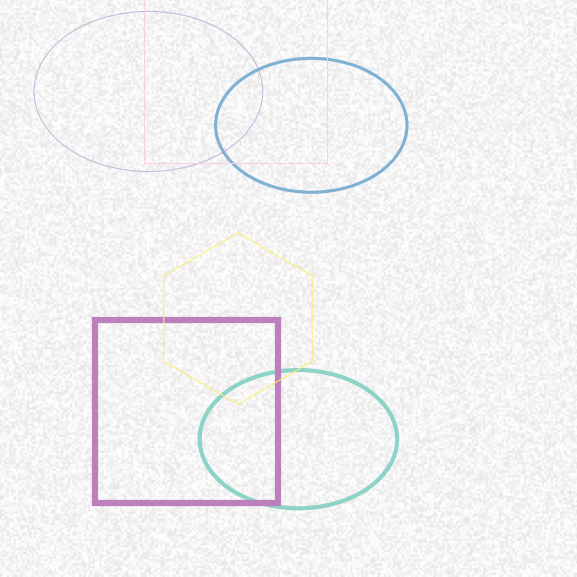[{"shape": "oval", "thickness": 2, "radius": 0.86, "center": [0.517, 0.239]}, {"shape": "oval", "thickness": 0.5, "radius": 0.99, "center": [0.257, 0.841]}, {"shape": "oval", "thickness": 1.5, "radius": 0.83, "center": [0.539, 0.782]}, {"shape": "square", "thickness": 0.5, "radius": 0.79, "center": [0.408, 0.875]}, {"shape": "square", "thickness": 3, "radius": 0.79, "center": [0.323, 0.287]}, {"shape": "hexagon", "thickness": 0.5, "radius": 0.74, "center": [0.412, 0.447]}]